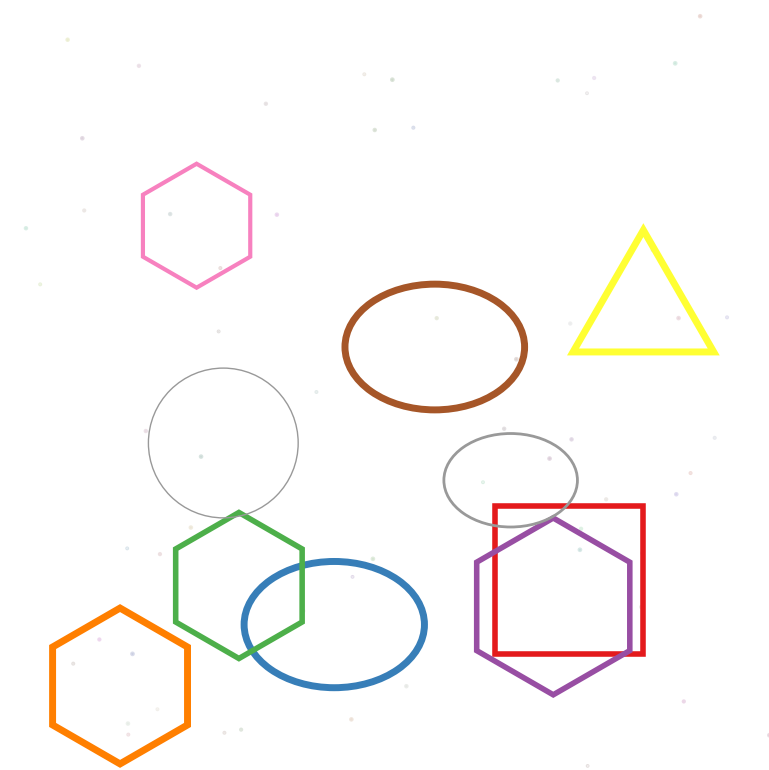[{"shape": "square", "thickness": 2, "radius": 0.48, "center": [0.739, 0.247]}, {"shape": "oval", "thickness": 2.5, "radius": 0.59, "center": [0.434, 0.189]}, {"shape": "hexagon", "thickness": 2, "radius": 0.47, "center": [0.31, 0.24]}, {"shape": "hexagon", "thickness": 2, "radius": 0.57, "center": [0.719, 0.212]}, {"shape": "hexagon", "thickness": 2.5, "radius": 0.51, "center": [0.156, 0.109]}, {"shape": "triangle", "thickness": 2.5, "radius": 0.53, "center": [0.836, 0.596]}, {"shape": "oval", "thickness": 2.5, "radius": 0.58, "center": [0.565, 0.549]}, {"shape": "hexagon", "thickness": 1.5, "radius": 0.4, "center": [0.255, 0.707]}, {"shape": "oval", "thickness": 1, "radius": 0.43, "center": [0.663, 0.376]}, {"shape": "circle", "thickness": 0.5, "radius": 0.49, "center": [0.29, 0.425]}]